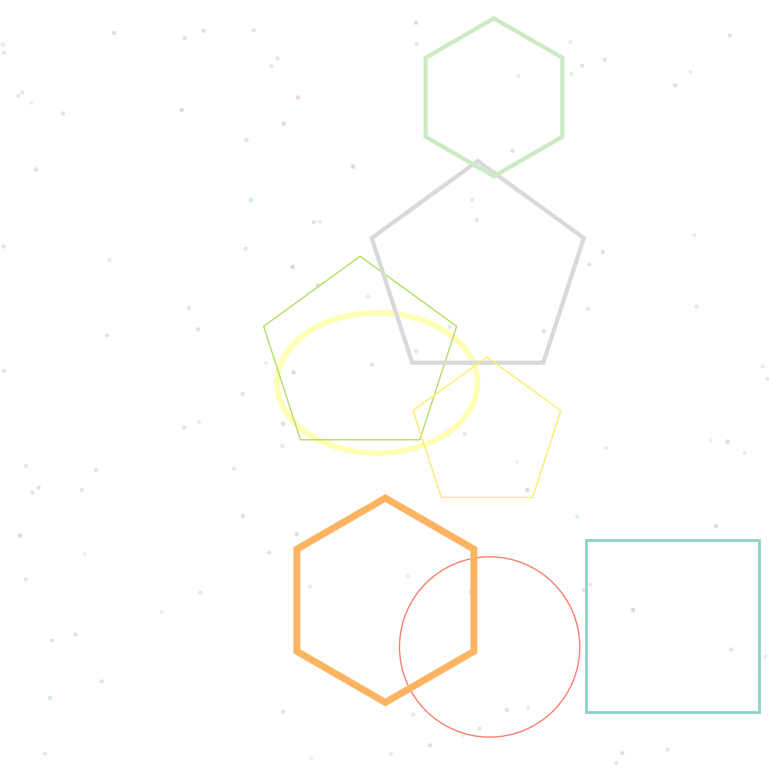[{"shape": "square", "thickness": 1, "radius": 0.56, "center": [0.873, 0.187]}, {"shape": "oval", "thickness": 2, "radius": 0.65, "center": [0.49, 0.503]}, {"shape": "circle", "thickness": 0.5, "radius": 0.59, "center": [0.636, 0.16]}, {"shape": "hexagon", "thickness": 2.5, "radius": 0.66, "center": [0.5, 0.22]}, {"shape": "pentagon", "thickness": 0.5, "radius": 0.66, "center": [0.468, 0.535]}, {"shape": "pentagon", "thickness": 1.5, "radius": 0.72, "center": [0.62, 0.646]}, {"shape": "hexagon", "thickness": 1.5, "radius": 0.51, "center": [0.641, 0.874]}, {"shape": "pentagon", "thickness": 0.5, "radius": 0.5, "center": [0.632, 0.436]}]